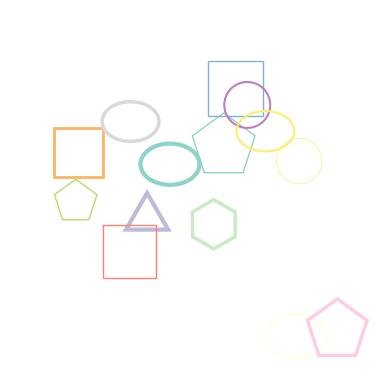[{"shape": "pentagon", "thickness": 1, "radius": 0.43, "center": [0.581, 0.621]}, {"shape": "oval", "thickness": 3, "radius": 0.38, "center": [0.441, 0.573]}, {"shape": "oval", "thickness": 0.5, "radius": 0.4, "center": [0.77, 0.126]}, {"shape": "triangle", "thickness": 3, "radius": 0.32, "center": [0.382, 0.435]}, {"shape": "square", "thickness": 1, "radius": 0.35, "center": [0.336, 0.348]}, {"shape": "square", "thickness": 1, "radius": 0.36, "center": [0.612, 0.77]}, {"shape": "square", "thickness": 2, "radius": 0.32, "center": [0.203, 0.605]}, {"shape": "pentagon", "thickness": 1, "radius": 0.29, "center": [0.197, 0.476]}, {"shape": "pentagon", "thickness": 2.5, "radius": 0.41, "center": [0.876, 0.142]}, {"shape": "oval", "thickness": 2.5, "radius": 0.37, "center": [0.339, 0.684]}, {"shape": "circle", "thickness": 1.5, "radius": 0.3, "center": [0.642, 0.727]}, {"shape": "hexagon", "thickness": 2.5, "radius": 0.32, "center": [0.555, 0.417]}, {"shape": "oval", "thickness": 1.5, "radius": 0.37, "center": [0.689, 0.659]}, {"shape": "circle", "thickness": 0.5, "radius": 0.3, "center": [0.777, 0.581]}]